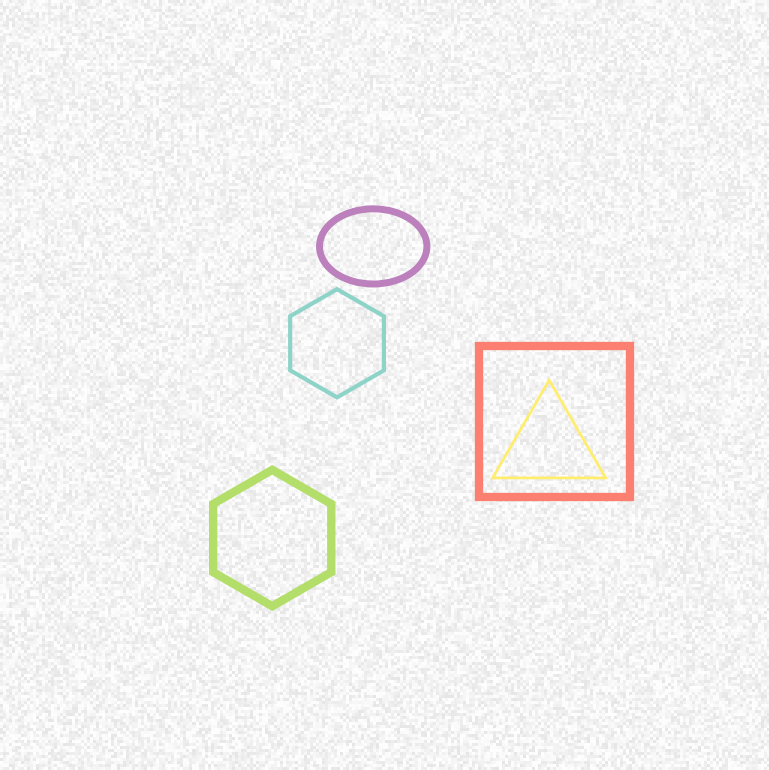[{"shape": "hexagon", "thickness": 1.5, "radius": 0.35, "center": [0.438, 0.554]}, {"shape": "square", "thickness": 3, "radius": 0.49, "center": [0.72, 0.453]}, {"shape": "hexagon", "thickness": 3, "radius": 0.44, "center": [0.354, 0.301]}, {"shape": "oval", "thickness": 2.5, "radius": 0.35, "center": [0.485, 0.68]}, {"shape": "triangle", "thickness": 1, "radius": 0.42, "center": [0.713, 0.422]}]